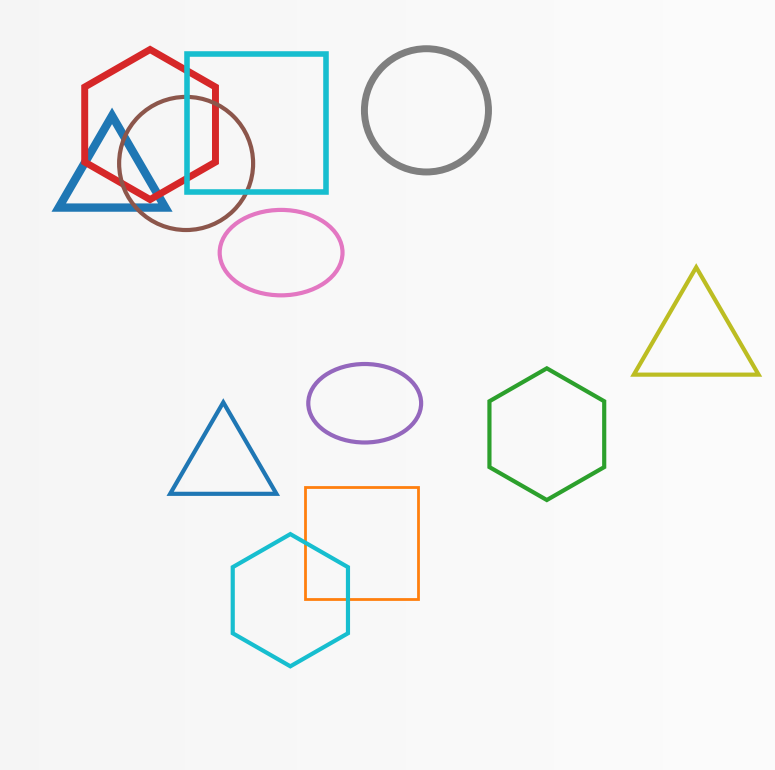[{"shape": "triangle", "thickness": 3, "radius": 0.4, "center": [0.145, 0.77]}, {"shape": "triangle", "thickness": 1.5, "radius": 0.4, "center": [0.288, 0.398]}, {"shape": "square", "thickness": 1, "radius": 0.36, "center": [0.467, 0.295]}, {"shape": "hexagon", "thickness": 1.5, "radius": 0.43, "center": [0.706, 0.436]}, {"shape": "hexagon", "thickness": 2.5, "radius": 0.49, "center": [0.194, 0.838]}, {"shape": "oval", "thickness": 1.5, "radius": 0.36, "center": [0.471, 0.476]}, {"shape": "circle", "thickness": 1.5, "radius": 0.43, "center": [0.24, 0.788]}, {"shape": "oval", "thickness": 1.5, "radius": 0.4, "center": [0.363, 0.672]}, {"shape": "circle", "thickness": 2.5, "radius": 0.4, "center": [0.55, 0.857]}, {"shape": "triangle", "thickness": 1.5, "radius": 0.46, "center": [0.898, 0.56]}, {"shape": "hexagon", "thickness": 1.5, "radius": 0.43, "center": [0.375, 0.221]}, {"shape": "square", "thickness": 2, "radius": 0.45, "center": [0.331, 0.841]}]